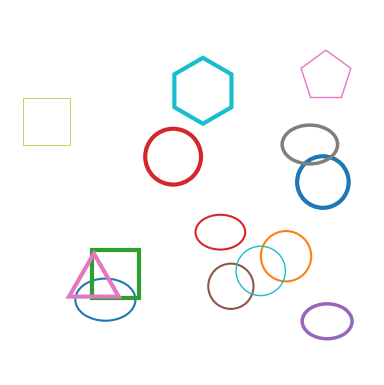[{"shape": "circle", "thickness": 3, "radius": 0.33, "center": [0.839, 0.527]}, {"shape": "oval", "thickness": 1.5, "radius": 0.39, "center": [0.274, 0.222]}, {"shape": "circle", "thickness": 1.5, "radius": 0.33, "center": [0.743, 0.334]}, {"shape": "square", "thickness": 3, "radius": 0.31, "center": [0.3, 0.288]}, {"shape": "circle", "thickness": 3, "radius": 0.36, "center": [0.45, 0.593]}, {"shape": "oval", "thickness": 1.5, "radius": 0.32, "center": [0.572, 0.397]}, {"shape": "oval", "thickness": 2.5, "radius": 0.32, "center": [0.85, 0.165]}, {"shape": "circle", "thickness": 1.5, "radius": 0.29, "center": [0.6, 0.256]}, {"shape": "triangle", "thickness": 3, "radius": 0.37, "center": [0.244, 0.267]}, {"shape": "pentagon", "thickness": 1, "radius": 0.34, "center": [0.847, 0.802]}, {"shape": "oval", "thickness": 2.5, "radius": 0.36, "center": [0.805, 0.625]}, {"shape": "square", "thickness": 0.5, "radius": 0.3, "center": [0.121, 0.684]}, {"shape": "circle", "thickness": 1, "radius": 0.32, "center": [0.677, 0.296]}, {"shape": "hexagon", "thickness": 3, "radius": 0.43, "center": [0.527, 0.764]}]